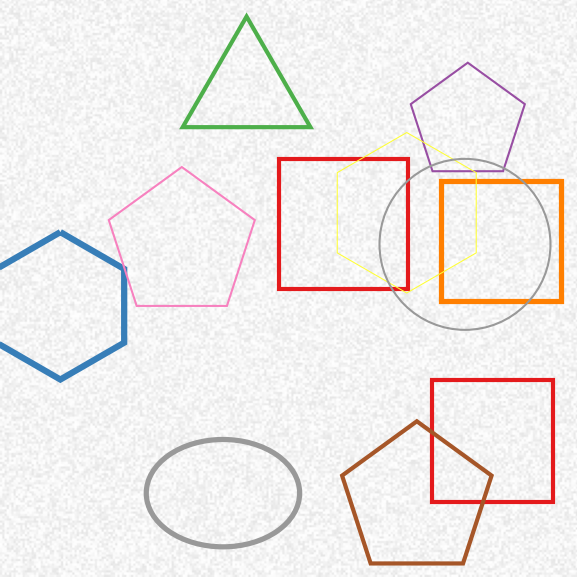[{"shape": "square", "thickness": 2, "radius": 0.53, "center": [0.853, 0.236]}, {"shape": "square", "thickness": 2, "radius": 0.56, "center": [0.594, 0.611]}, {"shape": "hexagon", "thickness": 3, "radius": 0.64, "center": [0.105, 0.47]}, {"shape": "triangle", "thickness": 2, "radius": 0.64, "center": [0.427, 0.843]}, {"shape": "pentagon", "thickness": 1, "radius": 0.52, "center": [0.81, 0.787]}, {"shape": "square", "thickness": 2.5, "radius": 0.52, "center": [0.867, 0.582]}, {"shape": "hexagon", "thickness": 0.5, "radius": 0.69, "center": [0.704, 0.631]}, {"shape": "pentagon", "thickness": 2, "radius": 0.68, "center": [0.722, 0.134]}, {"shape": "pentagon", "thickness": 1, "radius": 0.66, "center": [0.315, 0.577]}, {"shape": "oval", "thickness": 2.5, "radius": 0.66, "center": [0.386, 0.145]}, {"shape": "circle", "thickness": 1, "radius": 0.74, "center": [0.805, 0.576]}]